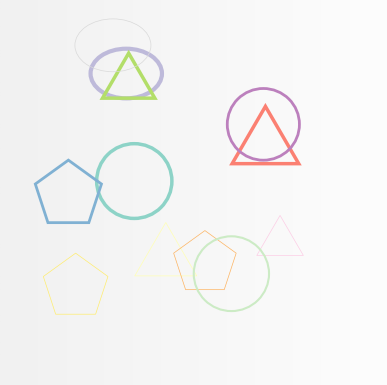[{"shape": "circle", "thickness": 2.5, "radius": 0.49, "center": [0.347, 0.53]}, {"shape": "triangle", "thickness": 0.5, "radius": 0.46, "center": [0.428, 0.33]}, {"shape": "oval", "thickness": 3, "radius": 0.46, "center": [0.326, 0.809]}, {"shape": "triangle", "thickness": 2.5, "radius": 0.5, "center": [0.685, 0.624]}, {"shape": "pentagon", "thickness": 2, "radius": 0.45, "center": [0.176, 0.494]}, {"shape": "pentagon", "thickness": 0.5, "radius": 0.42, "center": [0.529, 0.316]}, {"shape": "triangle", "thickness": 2.5, "radius": 0.39, "center": [0.332, 0.784]}, {"shape": "triangle", "thickness": 0.5, "radius": 0.35, "center": [0.723, 0.371]}, {"shape": "oval", "thickness": 0.5, "radius": 0.49, "center": [0.291, 0.882]}, {"shape": "circle", "thickness": 2, "radius": 0.47, "center": [0.68, 0.677]}, {"shape": "circle", "thickness": 1.5, "radius": 0.49, "center": [0.597, 0.289]}, {"shape": "pentagon", "thickness": 0.5, "radius": 0.44, "center": [0.195, 0.255]}]